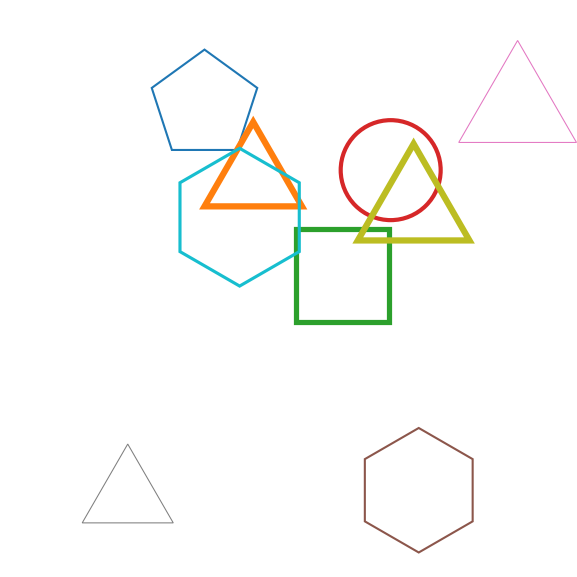[{"shape": "pentagon", "thickness": 1, "radius": 0.48, "center": [0.354, 0.817]}, {"shape": "triangle", "thickness": 3, "radius": 0.49, "center": [0.438, 0.69]}, {"shape": "square", "thickness": 2.5, "radius": 0.4, "center": [0.593, 0.521]}, {"shape": "circle", "thickness": 2, "radius": 0.43, "center": [0.677, 0.705]}, {"shape": "hexagon", "thickness": 1, "radius": 0.54, "center": [0.725, 0.15]}, {"shape": "triangle", "thickness": 0.5, "radius": 0.59, "center": [0.896, 0.811]}, {"shape": "triangle", "thickness": 0.5, "radius": 0.46, "center": [0.221, 0.139]}, {"shape": "triangle", "thickness": 3, "radius": 0.56, "center": [0.716, 0.639]}, {"shape": "hexagon", "thickness": 1.5, "radius": 0.6, "center": [0.415, 0.623]}]